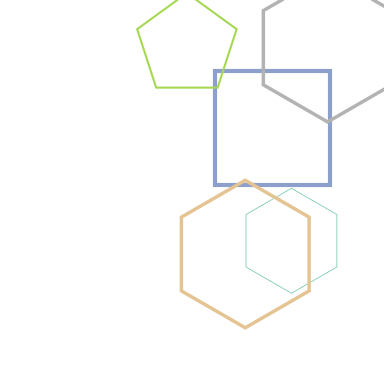[{"shape": "hexagon", "thickness": 0.5, "radius": 0.68, "center": [0.757, 0.375]}, {"shape": "square", "thickness": 3, "radius": 0.74, "center": [0.708, 0.667]}, {"shape": "pentagon", "thickness": 1.5, "radius": 0.68, "center": [0.485, 0.882]}, {"shape": "hexagon", "thickness": 2.5, "radius": 0.96, "center": [0.637, 0.34]}, {"shape": "hexagon", "thickness": 2.5, "radius": 0.96, "center": [0.851, 0.876]}]